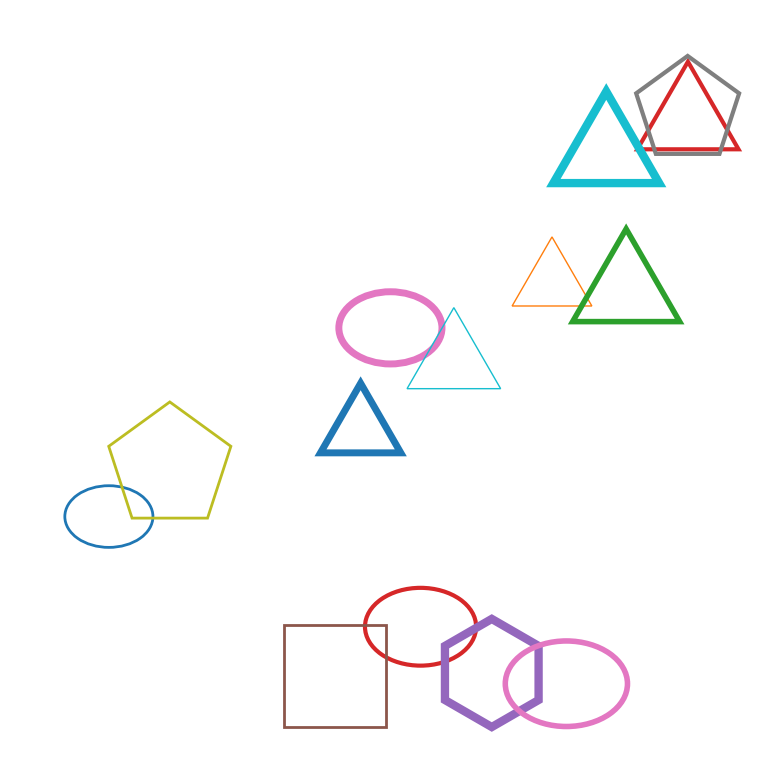[{"shape": "triangle", "thickness": 2.5, "radius": 0.3, "center": [0.468, 0.442]}, {"shape": "oval", "thickness": 1, "radius": 0.29, "center": [0.141, 0.329]}, {"shape": "triangle", "thickness": 0.5, "radius": 0.3, "center": [0.717, 0.633]}, {"shape": "triangle", "thickness": 2, "radius": 0.4, "center": [0.813, 0.622]}, {"shape": "triangle", "thickness": 1.5, "radius": 0.38, "center": [0.893, 0.844]}, {"shape": "oval", "thickness": 1.5, "radius": 0.36, "center": [0.546, 0.186]}, {"shape": "hexagon", "thickness": 3, "radius": 0.35, "center": [0.639, 0.126]}, {"shape": "square", "thickness": 1, "radius": 0.33, "center": [0.435, 0.122]}, {"shape": "oval", "thickness": 2.5, "radius": 0.33, "center": [0.507, 0.574]}, {"shape": "oval", "thickness": 2, "radius": 0.4, "center": [0.736, 0.112]}, {"shape": "pentagon", "thickness": 1.5, "radius": 0.35, "center": [0.893, 0.857]}, {"shape": "pentagon", "thickness": 1, "radius": 0.42, "center": [0.221, 0.395]}, {"shape": "triangle", "thickness": 0.5, "radius": 0.35, "center": [0.589, 0.53]}, {"shape": "triangle", "thickness": 3, "radius": 0.4, "center": [0.787, 0.802]}]